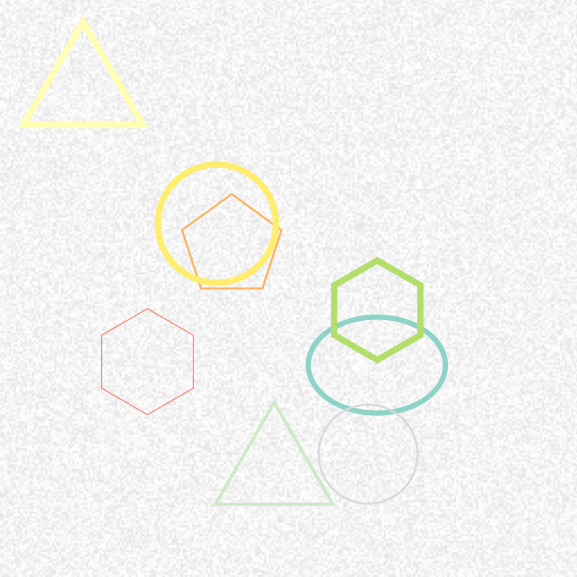[{"shape": "oval", "thickness": 2.5, "radius": 0.59, "center": [0.653, 0.367]}, {"shape": "triangle", "thickness": 3, "radius": 0.6, "center": [0.144, 0.842]}, {"shape": "hexagon", "thickness": 0.5, "radius": 0.46, "center": [0.255, 0.373]}, {"shape": "pentagon", "thickness": 1, "radius": 0.45, "center": [0.401, 0.573]}, {"shape": "hexagon", "thickness": 3, "radius": 0.43, "center": [0.653, 0.462]}, {"shape": "circle", "thickness": 1, "radius": 0.43, "center": [0.637, 0.213]}, {"shape": "triangle", "thickness": 1.5, "radius": 0.59, "center": [0.475, 0.185]}, {"shape": "circle", "thickness": 3, "radius": 0.51, "center": [0.375, 0.612]}]